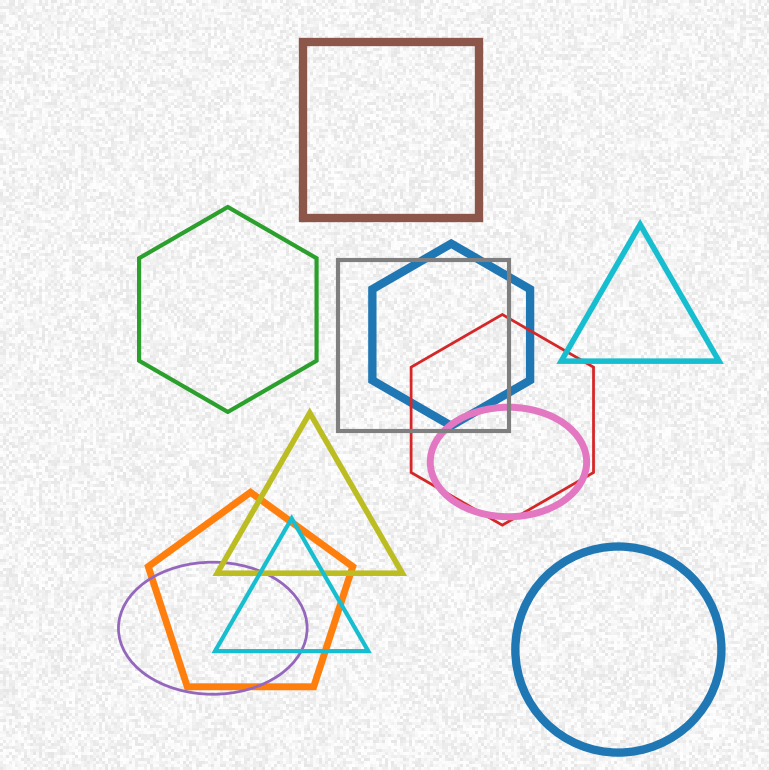[{"shape": "circle", "thickness": 3, "radius": 0.67, "center": [0.803, 0.156]}, {"shape": "hexagon", "thickness": 3, "radius": 0.59, "center": [0.586, 0.565]}, {"shape": "pentagon", "thickness": 2.5, "radius": 0.7, "center": [0.325, 0.221]}, {"shape": "hexagon", "thickness": 1.5, "radius": 0.67, "center": [0.296, 0.598]}, {"shape": "hexagon", "thickness": 1, "radius": 0.68, "center": [0.652, 0.455]}, {"shape": "oval", "thickness": 1, "radius": 0.61, "center": [0.276, 0.184]}, {"shape": "square", "thickness": 3, "radius": 0.57, "center": [0.508, 0.831]}, {"shape": "oval", "thickness": 2.5, "radius": 0.51, "center": [0.66, 0.4]}, {"shape": "square", "thickness": 1.5, "radius": 0.55, "center": [0.549, 0.552]}, {"shape": "triangle", "thickness": 2, "radius": 0.69, "center": [0.402, 0.325]}, {"shape": "triangle", "thickness": 2, "radius": 0.59, "center": [0.831, 0.59]}, {"shape": "triangle", "thickness": 1.5, "radius": 0.57, "center": [0.379, 0.212]}]